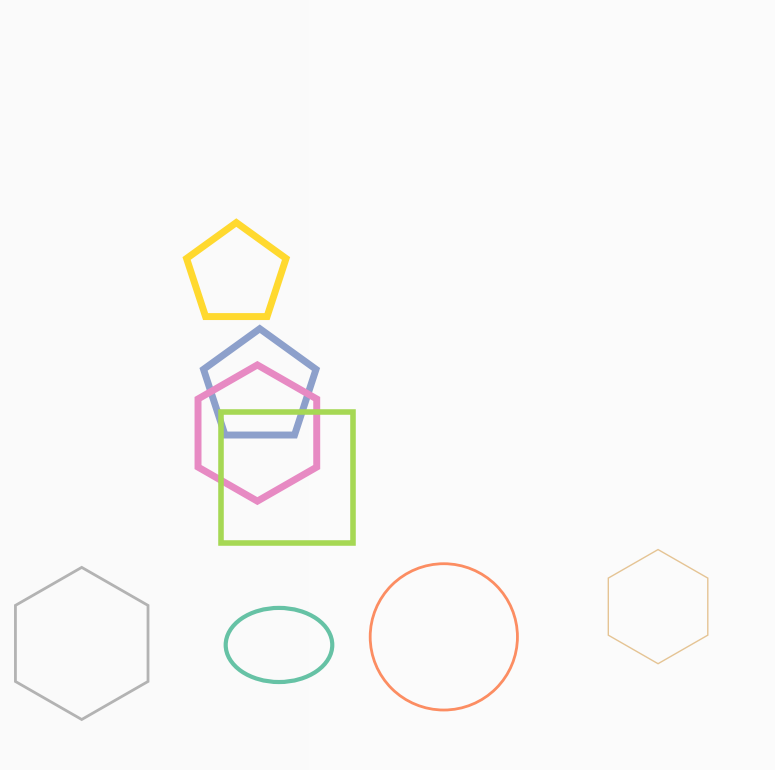[{"shape": "oval", "thickness": 1.5, "radius": 0.34, "center": [0.36, 0.162]}, {"shape": "circle", "thickness": 1, "radius": 0.47, "center": [0.573, 0.173]}, {"shape": "pentagon", "thickness": 2.5, "radius": 0.38, "center": [0.335, 0.497]}, {"shape": "hexagon", "thickness": 2.5, "radius": 0.44, "center": [0.332, 0.438]}, {"shape": "square", "thickness": 2, "radius": 0.43, "center": [0.37, 0.38]}, {"shape": "pentagon", "thickness": 2.5, "radius": 0.34, "center": [0.305, 0.643]}, {"shape": "hexagon", "thickness": 0.5, "radius": 0.37, "center": [0.849, 0.212]}, {"shape": "hexagon", "thickness": 1, "radius": 0.49, "center": [0.105, 0.164]}]